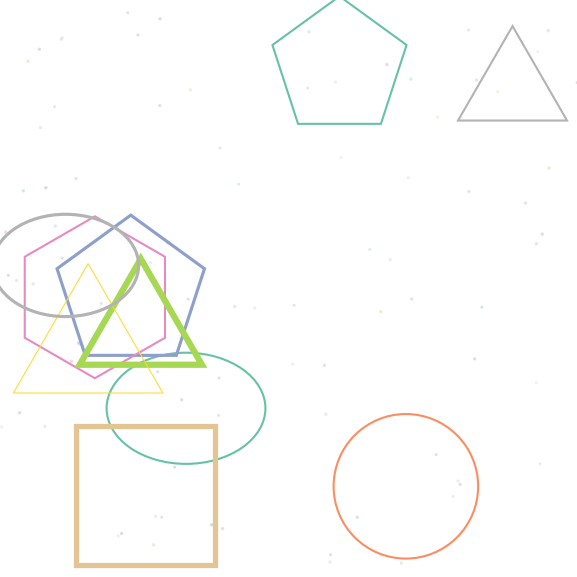[{"shape": "pentagon", "thickness": 1, "radius": 0.61, "center": [0.588, 0.883]}, {"shape": "oval", "thickness": 1, "radius": 0.69, "center": [0.322, 0.292]}, {"shape": "circle", "thickness": 1, "radius": 0.63, "center": [0.703, 0.157]}, {"shape": "pentagon", "thickness": 1.5, "radius": 0.67, "center": [0.226, 0.492]}, {"shape": "hexagon", "thickness": 1, "radius": 0.7, "center": [0.164, 0.484]}, {"shape": "triangle", "thickness": 3, "radius": 0.61, "center": [0.244, 0.429]}, {"shape": "triangle", "thickness": 0.5, "radius": 0.75, "center": [0.153, 0.393]}, {"shape": "square", "thickness": 2.5, "radius": 0.6, "center": [0.252, 0.142]}, {"shape": "triangle", "thickness": 1, "radius": 0.54, "center": [0.888, 0.845]}, {"shape": "oval", "thickness": 1.5, "radius": 0.63, "center": [0.114, 0.54]}]